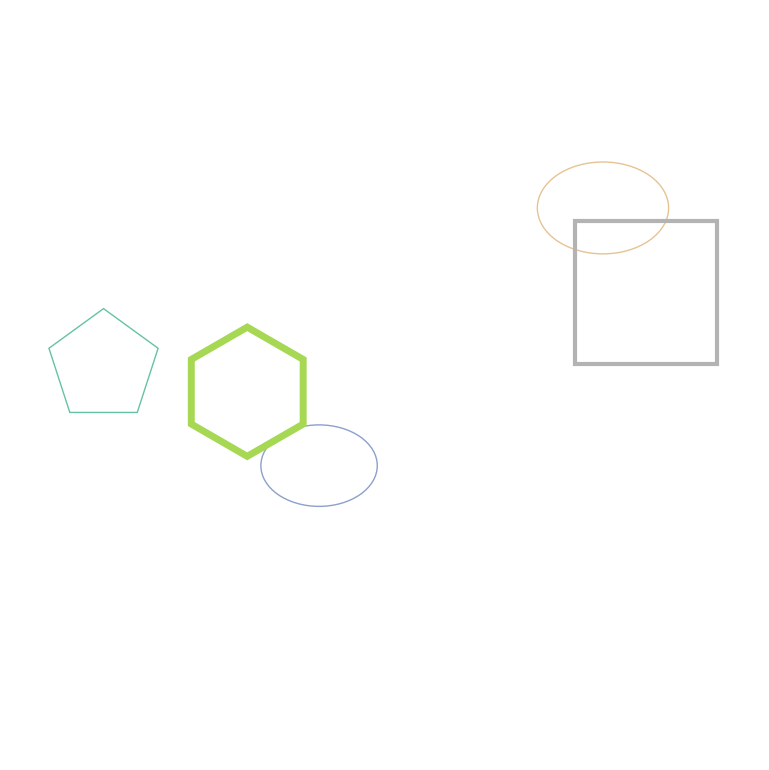[{"shape": "pentagon", "thickness": 0.5, "radius": 0.37, "center": [0.134, 0.525]}, {"shape": "oval", "thickness": 0.5, "radius": 0.38, "center": [0.414, 0.395]}, {"shape": "hexagon", "thickness": 2.5, "radius": 0.42, "center": [0.321, 0.491]}, {"shape": "oval", "thickness": 0.5, "radius": 0.43, "center": [0.783, 0.73]}, {"shape": "square", "thickness": 1.5, "radius": 0.46, "center": [0.839, 0.62]}]